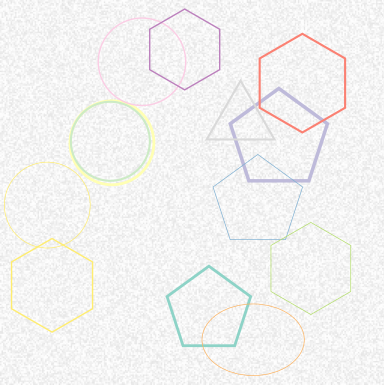[{"shape": "pentagon", "thickness": 2, "radius": 0.57, "center": [0.543, 0.194]}, {"shape": "circle", "thickness": 2, "radius": 0.54, "center": [0.291, 0.629]}, {"shape": "pentagon", "thickness": 2.5, "radius": 0.66, "center": [0.724, 0.638]}, {"shape": "hexagon", "thickness": 1.5, "radius": 0.64, "center": [0.785, 0.784]}, {"shape": "pentagon", "thickness": 0.5, "radius": 0.61, "center": [0.67, 0.477]}, {"shape": "oval", "thickness": 0.5, "radius": 0.66, "center": [0.658, 0.118]}, {"shape": "hexagon", "thickness": 0.5, "radius": 0.6, "center": [0.807, 0.303]}, {"shape": "circle", "thickness": 1, "radius": 0.57, "center": [0.369, 0.84]}, {"shape": "triangle", "thickness": 1.5, "radius": 0.51, "center": [0.625, 0.689]}, {"shape": "hexagon", "thickness": 1, "radius": 0.52, "center": [0.48, 0.872]}, {"shape": "circle", "thickness": 1.5, "radius": 0.51, "center": [0.287, 0.633]}, {"shape": "circle", "thickness": 0.5, "radius": 0.56, "center": [0.123, 0.467]}, {"shape": "hexagon", "thickness": 1, "radius": 0.61, "center": [0.135, 0.259]}]